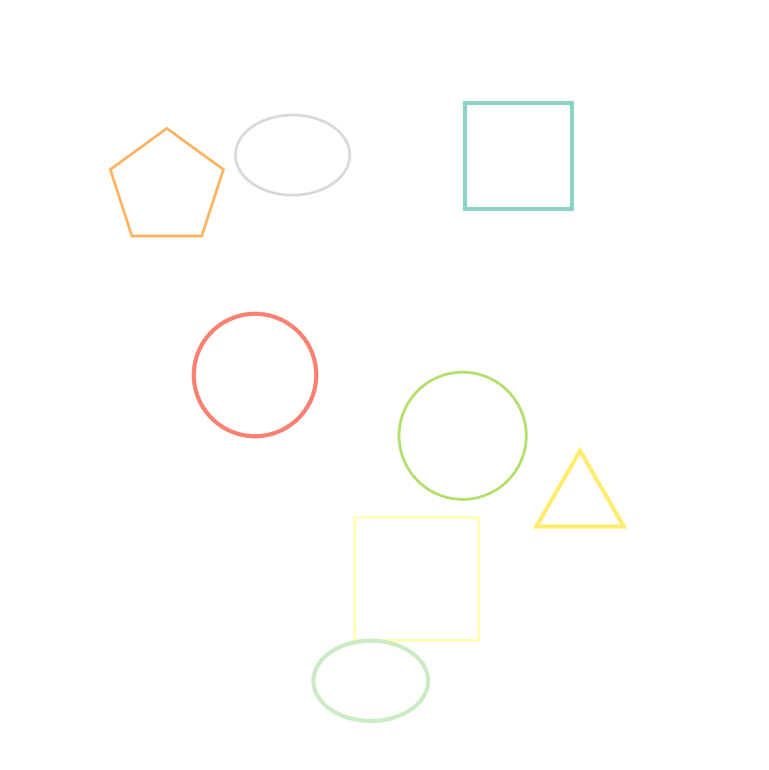[{"shape": "square", "thickness": 1.5, "radius": 0.35, "center": [0.674, 0.797]}, {"shape": "square", "thickness": 1, "radius": 0.4, "center": [0.54, 0.249]}, {"shape": "circle", "thickness": 1.5, "radius": 0.4, "center": [0.331, 0.513]}, {"shape": "pentagon", "thickness": 1, "radius": 0.39, "center": [0.217, 0.756]}, {"shape": "circle", "thickness": 1, "radius": 0.41, "center": [0.601, 0.434]}, {"shape": "oval", "thickness": 1, "radius": 0.37, "center": [0.38, 0.799]}, {"shape": "oval", "thickness": 1.5, "radius": 0.37, "center": [0.482, 0.116]}, {"shape": "triangle", "thickness": 1.5, "radius": 0.33, "center": [0.753, 0.349]}]